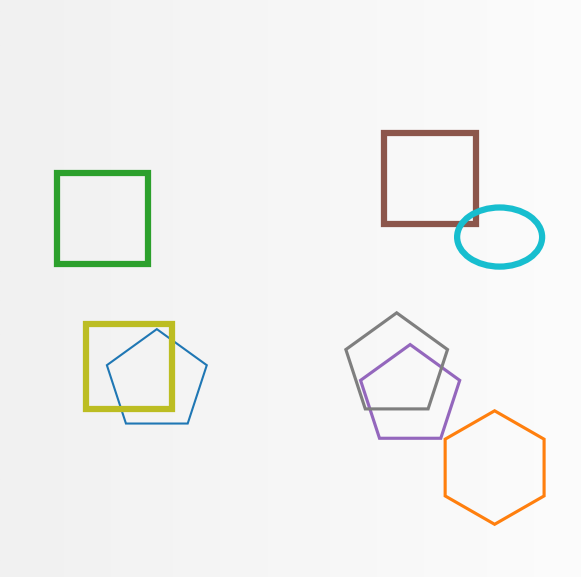[{"shape": "pentagon", "thickness": 1, "radius": 0.45, "center": [0.27, 0.339]}, {"shape": "hexagon", "thickness": 1.5, "radius": 0.49, "center": [0.851, 0.19]}, {"shape": "square", "thickness": 3, "radius": 0.39, "center": [0.177, 0.621]}, {"shape": "pentagon", "thickness": 1.5, "radius": 0.45, "center": [0.706, 0.313]}, {"shape": "square", "thickness": 3, "radius": 0.39, "center": [0.739, 0.691]}, {"shape": "pentagon", "thickness": 1.5, "radius": 0.46, "center": [0.682, 0.365]}, {"shape": "square", "thickness": 3, "radius": 0.37, "center": [0.221, 0.364]}, {"shape": "oval", "thickness": 3, "radius": 0.37, "center": [0.86, 0.589]}]